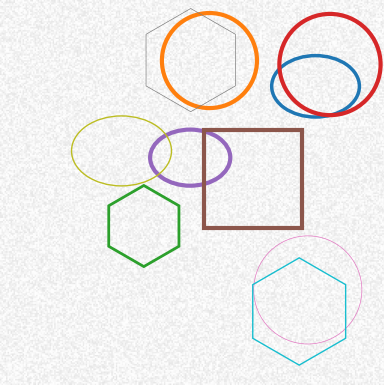[{"shape": "oval", "thickness": 2.5, "radius": 0.57, "center": [0.82, 0.776]}, {"shape": "circle", "thickness": 3, "radius": 0.62, "center": [0.544, 0.843]}, {"shape": "hexagon", "thickness": 2, "radius": 0.53, "center": [0.374, 0.413]}, {"shape": "circle", "thickness": 3, "radius": 0.66, "center": [0.857, 0.832]}, {"shape": "oval", "thickness": 3, "radius": 0.52, "center": [0.494, 0.591]}, {"shape": "square", "thickness": 3, "radius": 0.64, "center": [0.657, 0.535]}, {"shape": "circle", "thickness": 0.5, "radius": 0.7, "center": [0.799, 0.247]}, {"shape": "hexagon", "thickness": 0.5, "radius": 0.67, "center": [0.495, 0.844]}, {"shape": "oval", "thickness": 1, "radius": 0.65, "center": [0.316, 0.608]}, {"shape": "hexagon", "thickness": 1, "radius": 0.7, "center": [0.777, 0.191]}]